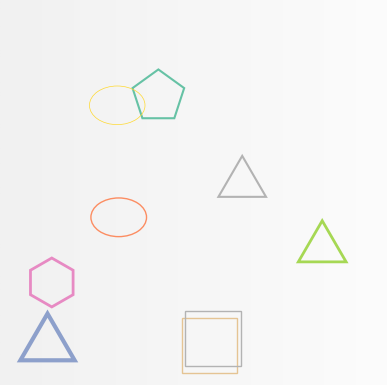[{"shape": "pentagon", "thickness": 1.5, "radius": 0.35, "center": [0.409, 0.75]}, {"shape": "oval", "thickness": 1, "radius": 0.36, "center": [0.306, 0.436]}, {"shape": "triangle", "thickness": 3, "radius": 0.4, "center": [0.123, 0.105]}, {"shape": "hexagon", "thickness": 2, "radius": 0.32, "center": [0.134, 0.266]}, {"shape": "triangle", "thickness": 2, "radius": 0.36, "center": [0.832, 0.355]}, {"shape": "oval", "thickness": 0.5, "radius": 0.36, "center": [0.303, 0.726]}, {"shape": "square", "thickness": 1, "radius": 0.36, "center": [0.54, 0.103]}, {"shape": "triangle", "thickness": 1.5, "radius": 0.35, "center": [0.625, 0.524]}, {"shape": "square", "thickness": 1, "radius": 0.36, "center": [0.549, 0.12]}]